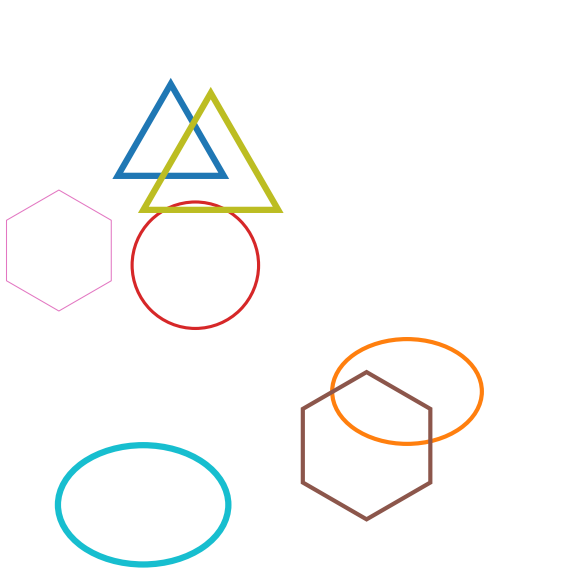[{"shape": "triangle", "thickness": 3, "radius": 0.53, "center": [0.296, 0.748]}, {"shape": "oval", "thickness": 2, "radius": 0.65, "center": [0.705, 0.321]}, {"shape": "circle", "thickness": 1.5, "radius": 0.55, "center": [0.338, 0.54]}, {"shape": "hexagon", "thickness": 2, "radius": 0.64, "center": [0.635, 0.227]}, {"shape": "hexagon", "thickness": 0.5, "radius": 0.52, "center": [0.102, 0.565]}, {"shape": "triangle", "thickness": 3, "radius": 0.67, "center": [0.365, 0.703]}, {"shape": "oval", "thickness": 3, "radius": 0.74, "center": [0.248, 0.125]}]